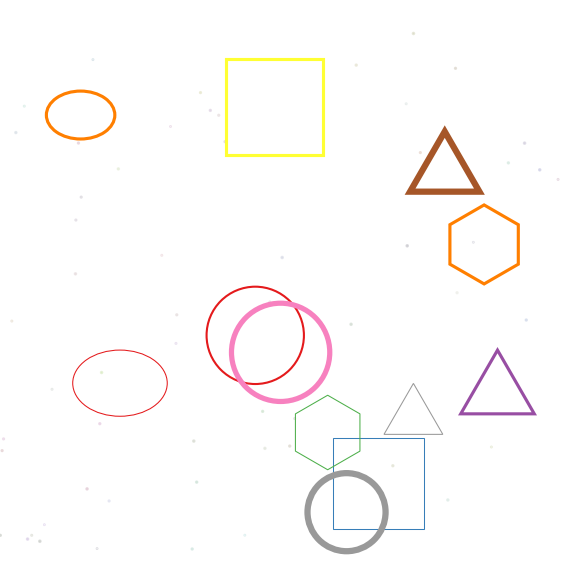[{"shape": "circle", "thickness": 1, "radius": 0.42, "center": [0.442, 0.418]}, {"shape": "oval", "thickness": 0.5, "radius": 0.41, "center": [0.208, 0.336]}, {"shape": "square", "thickness": 0.5, "radius": 0.39, "center": [0.656, 0.162]}, {"shape": "hexagon", "thickness": 0.5, "radius": 0.32, "center": [0.567, 0.25]}, {"shape": "triangle", "thickness": 1.5, "radius": 0.37, "center": [0.861, 0.319]}, {"shape": "oval", "thickness": 1.5, "radius": 0.3, "center": [0.14, 0.8]}, {"shape": "hexagon", "thickness": 1.5, "radius": 0.34, "center": [0.838, 0.576]}, {"shape": "square", "thickness": 1.5, "radius": 0.42, "center": [0.475, 0.814]}, {"shape": "triangle", "thickness": 3, "radius": 0.35, "center": [0.77, 0.702]}, {"shape": "circle", "thickness": 2.5, "radius": 0.43, "center": [0.486, 0.389]}, {"shape": "circle", "thickness": 3, "radius": 0.34, "center": [0.6, 0.112]}, {"shape": "triangle", "thickness": 0.5, "radius": 0.29, "center": [0.716, 0.276]}]